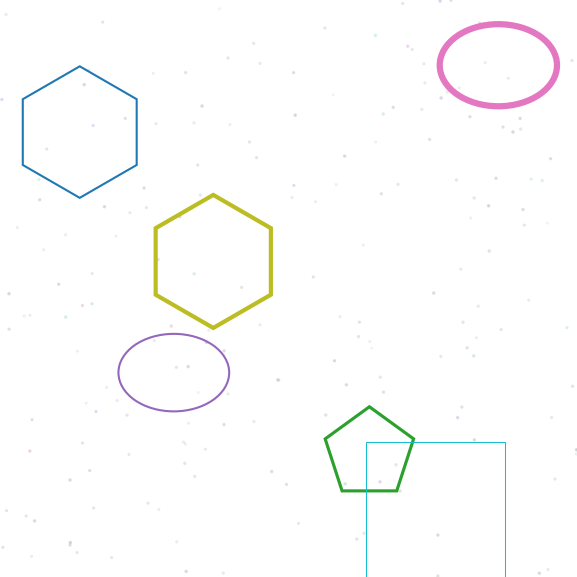[{"shape": "hexagon", "thickness": 1, "radius": 0.57, "center": [0.138, 0.77]}, {"shape": "pentagon", "thickness": 1.5, "radius": 0.4, "center": [0.64, 0.214]}, {"shape": "oval", "thickness": 1, "radius": 0.48, "center": [0.301, 0.354]}, {"shape": "oval", "thickness": 3, "radius": 0.51, "center": [0.863, 0.886]}, {"shape": "hexagon", "thickness": 2, "radius": 0.58, "center": [0.369, 0.546]}, {"shape": "square", "thickness": 0.5, "radius": 0.6, "center": [0.755, 0.113]}]